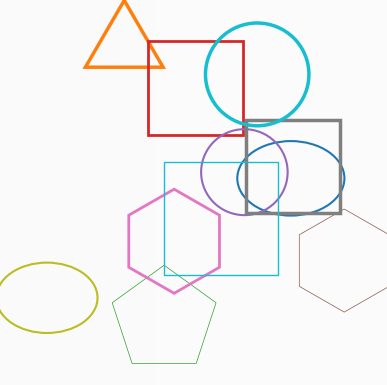[{"shape": "oval", "thickness": 1.5, "radius": 0.69, "center": [0.751, 0.537]}, {"shape": "triangle", "thickness": 2.5, "radius": 0.58, "center": [0.321, 0.883]}, {"shape": "pentagon", "thickness": 0.5, "radius": 0.7, "center": [0.424, 0.17]}, {"shape": "square", "thickness": 2, "radius": 0.61, "center": [0.505, 0.772]}, {"shape": "circle", "thickness": 1.5, "radius": 0.56, "center": [0.631, 0.553]}, {"shape": "hexagon", "thickness": 0.5, "radius": 0.67, "center": [0.888, 0.323]}, {"shape": "hexagon", "thickness": 2, "radius": 0.68, "center": [0.449, 0.373]}, {"shape": "square", "thickness": 2.5, "radius": 0.6, "center": [0.756, 0.569]}, {"shape": "oval", "thickness": 1.5, "radius": 0.65, "center": [0.121, 0.226]}, {"shape": "square", "thickness": 1, "radius": 0.73, "center": [0.57, 0.434]}, {"shape": "circle", "thickness": 2.5, "radius": 0.67, "center": [0.664, 0.807]}]